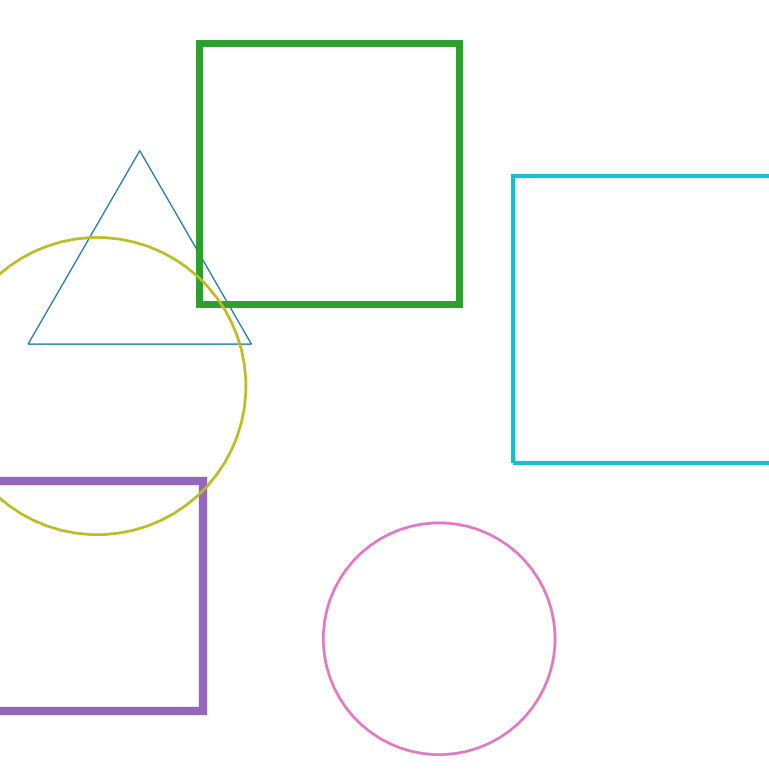[{"shape": "triangle", "thickness": 0.5, "radius": 0.84, "center": [0.182, 0.637]}, {"shape": "square", "thickness": 2.5, "radius": 0.85, "center": [0.427, 0.774]}, {"shape": "square", "thickness": 3, "radius": 0.75, "center": [0.114, 0.226]}, {"shape": "circle", "thickness": 1, "radius": 0.75, "center": [0.57, 0.17]}, {"shape": "circle", "thickness": 1, "radius": 0.96, "center": [0.126, 0.499]}, {"shape": "square", "thickness": 1.5, "radius": 0.93, "center": [0.853, 0.585]}]